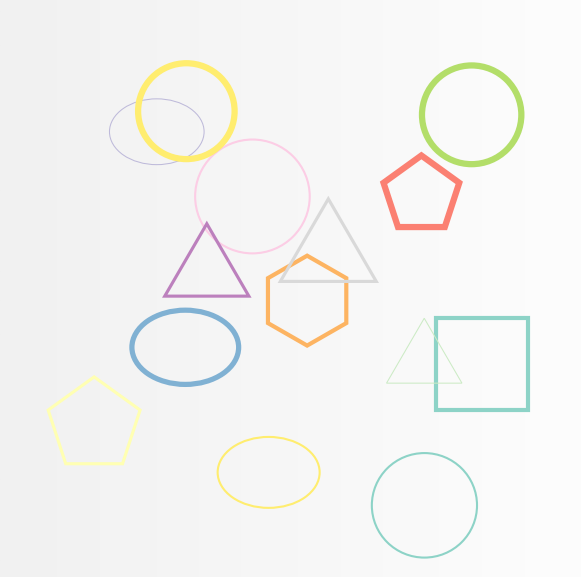[{"shape": "square", "thickness": 2, "radius": 0.4, "center": [0.829, 0.369]}, {"shape": "circle", "thickness": 1, "radius": 0.45, "center": [0.73, 0.124]}, {"shape": "pentagon", "thickness": 1.5, "radius": 0.42, "center": [0.162, 0.263]}, {"shape": "oval", "thickness": 0.5, "radius": 0.41, "center": [0.27, 0.771]}, {"shape": "pentagon", "thickness": 3, "radius": 0.34, "center": [0.725, 0.661]}, {"shape": "oval", "thickness": 2.5, "radius": 0.46, "center": [0.319, 0.398]}, {"shape": "hexagon", "thickness": 2, "radius": 0.39, "center": [0.528, 0.479]}, {"shape": "circle", "thickness": 3, "radius": 0.43, "center": [0.811, 0.8]}, {"shape": "circle", "thickness": 1, "radius": 0.49, "center": [0.434, 0.659]}, {"shape": "triangle", "thickness": 1.5, "radius": 0.48, "center": [0.565, 0.559]}, {"shape": "triangle", "thickness": 1.5, "radius": 0.42, "center": [0.356, 0.528]}, {"shape": "triangle", "thickness": 0.5, "radius": 0.37, "center": [0.73, 0.373]}, {"shape": "oval", "thickness": 1, "radius": 0.44, "center": [0.462, 0.181]}, {"shape": "circle", "thickness": 3, "radius": 0.42, "center": [0.321, 0.807]}]